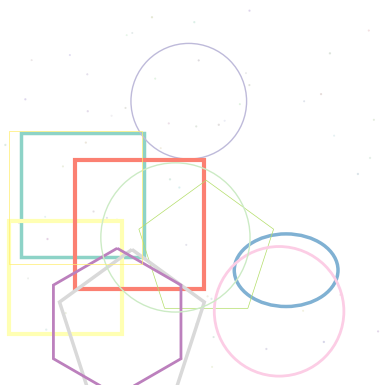[{"shape": "square", "thickness": 2.5, "radius": 0.8, "center": [0.215, 0.493]}, {"shape": "square", "thickness": 3, "radius": 0.73, "center": [0.169, 0.28]}, {"shape": "circle", "thickness": 1, "radius": 0.75, "center": [0.49, 0.737]}, {"shape": "square", "thickness": 3, "radius": 0.84, "center": [0.361, 0.417]}, {"shape": "oval", "thickness": 2.5, "radius": 0.67, "center": [0.743, 0.298]}, {"shape": "pentagon", "thickness": 0.5, "radius": 0.92, "center": [0.536, 0.348]}, {"shape": "circle", "thickness": 2, "radius": 0.84, "center": [0.725, 0.191]}, {"shape": "pentagon", "thickness": 2.5, "radius": 0.99, "center": [0.343, 0.154]}, {"shape": "hexagon", "thickness": 2, "radius": 0.96, "center": [0.304, 0.164]}, {"shape": "circle", "thickness": 1, "radius": 0.97, "center": [0.456, 0.383]}, {"shape": "square", "thickness": 0.5, "radius": 0.86, "center": [0.195, 0.487]}]